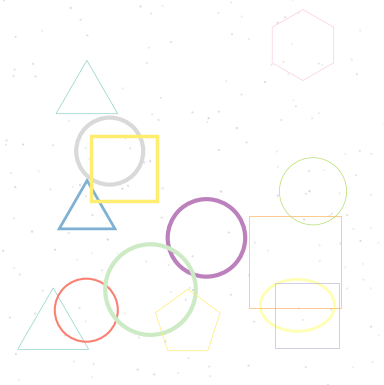[{"shape": "triangle", "thickness": 0.5, "radius": 0.46, "center": [0.226, 0.751]}, {"shape": "triangle", "thickness": 0.5, "radius": 0.53, "center": [0.138, 0.146]}, {"shape": "oval", "thickness": 2, "radius": 0.48, "center": [0.773, 0.207]}, {"shape": "square", "thickness": 0.5, "radius": 0.42, "center": [0.798, 0.18]}, {"shape": "circle", "thickness": 1.5, "radius": 0.41, "center": [0.224, 0.194]}, {"shape": "triangle", "thickness": 2, "radius": 0.42, "center": [0.226, 0.447]}, {"shape": "square", "thickness": 0.5, "radius": 0.6, "center": [0.766, 0.32]}, {"shape": "circle", "thickness": 0.5, "radius": 0.44, "center": [0.813, 0.503]}, {"shape": "hexagon", "thickness": 0.5, "radius": 0.46, "center": [0.787, 0.883]}, {"shape": "circle", "thickness": 3, "radius": 0.44, "center": [0.285, 0.608]}, {"shape": "circle", "thickness": 3, "radius": 0.5, "center": [0.536, 0.382]}, {"shape": "circle", "thickness": 3, "radius": 0.59, "center": [0.391, 0.248]}, {"shape": "square", "thickness": 2.5, "radius": 0.42, "center": [0.322, 0.562]}, {"shape": "pentagon", "thickness": 0.5, "radius": 0.44, "center": [0.488, 0.16]}]